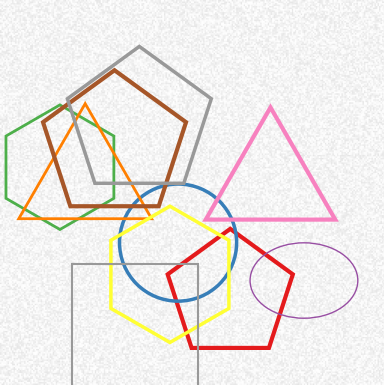[{"shape": "pentagon", "thickness": 3, "radius": 0.85, "center": [0.598, 0.235]}, {"shape": "circle", "thickness": 2.5, "radius": 0.76, "center": [0.463, 0.37]}, {"shape": "hexagon", "thickness": 2, "radius": 0.81, "center": [0.156, 0.566]}, {"shape": "oval", "thickness": 1, "radius": 0.7, "center": [0.789, 0.271]}, {"shape": "triangle", "thickness": 2, "radius": 1.0, "center": [0.221, 0.532]}, {"shape": "hexagon", "thickness": 2.5, "radius": 0.88, "center": [0.441, 0.287]}, {"shape": "pentagon", "thickness": 3, "radius": 0.98, "center": [0.297, 0.622]}, {"shape": "triangle", "thickness": 3, "radius": 0.97, "center": [0.703, 0.527]}, {"shape": "square", "thickness": 1.5, "radius": 0.82, "center": [0.35, 0.152]}, {"shape": "pentagon", "thickness": 2.5, "radius": 0.98, "center": [0.362, 0.683]}]